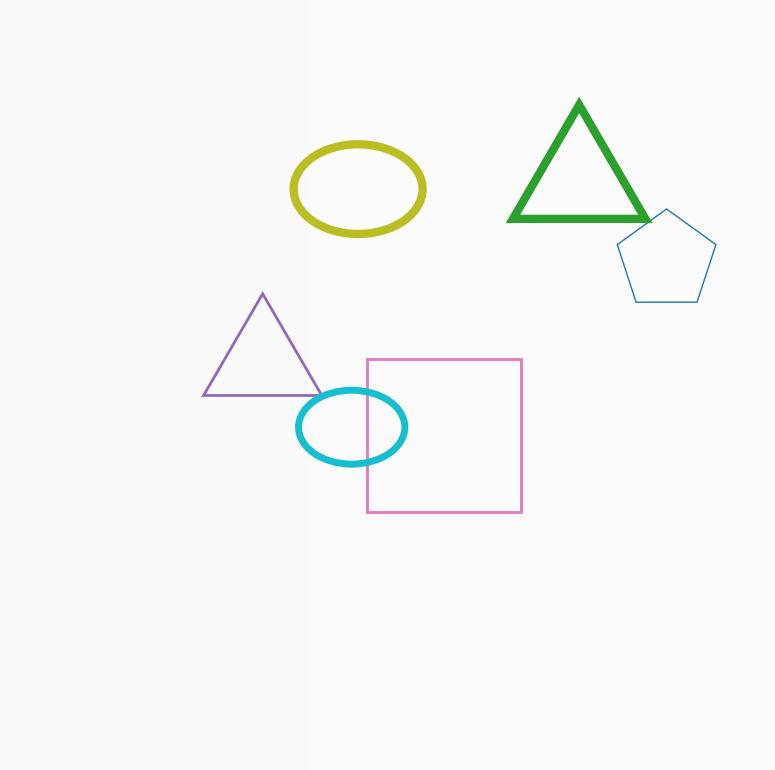[{"shape": "pentagon", "thickness": 0.5, "radius": 0.33, "center": [0.86, 0.662]}, {"shape": "triangle", "thickness": 3, "radius": 0.49, "center": [0.747, 0.765]}, {"shape": "triangle", "thickness": 1, "radius": 0.44, "center": [0.339, 0.53]}, {"shape": "square", "thickness": 1, "radius": 0.5, "center": [0.573, 0.434]}, {"shape": "oval", "thickness": 3, "radius": 0.42, "center": [0.462, 0.754]}, {"shape": "oval", "thickness": 2.5, "radius": 0.34, "center": [0.454, 0.445]}]